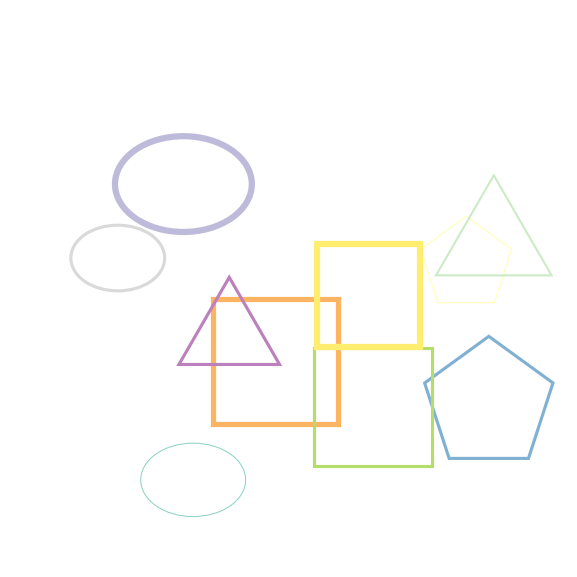[{"shape": "oval", "thickness": 0.5, "radius": 0.45, "center": [0.334, 0.168]}, {"shape": "pentagon", "thickness": 0.5, "radius": 0.41, "center": [0.807, 0.542]}, {"shape": "oval", "thickness": 3, "radius": 0.59, "center": [0.318, 0.68]}, {"shape": "pentagon", "thickness": 1.5, "radius": 0.58, "center": [0.846, 0.3]}, {"shape": "square", "thickness": 2.5, "radius": 0.54, "center": [0.477, 0.373]}, {"shape": "square", "thickness": 1.5, "radius": 0.51, "center": [0.646, 0.294]}, {"shape": "oval", "thickness": 1.5, "radius": 0.41, "center": [0.204, 0.552]}, {"shape": "triangle", "thickness": 1.5, "radius": 0.5, "center": [0.397, 0.418]}, {"shape": "triangle", "thickness": 1, "radius": 0.58, "center": [0.855, 0.58]}, {"shape": "square", "thickness": 3, "radius": 0.45, "center": [0.638, 0.488]}]